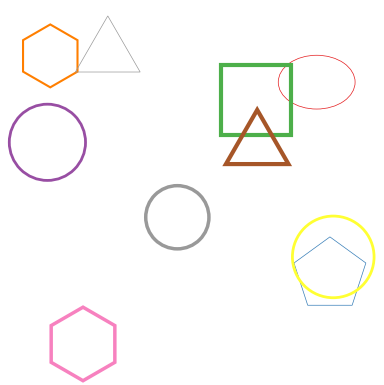[{"shape": "oval", "thickness": 0.5, "radius": 0.5, "center": [0.823, 0.787]}, {"shape": "pentagon", "thickness": 0.5, "radius": 0.49, "center": [0.857, 0.287]}, {"shape": "square", "thickness": 3, "radius": 0.45, "center": [0.665, 0.741]}, {"shape": "circle", "thickness": 2, "radius": 0.49, "center": [0.123, 0.63]}, {"shape": "hexagon", "thickness": 1.5, "radius": 0.41, "center": [0.131, 0.855]}, {"shape": "circle", "thickness": 2, "radius": 0.53, "center": [0.866, 0.333]}, {"shape": "triangle", "thickness": 3, "radius": 0.47, "center": [0.668, 0.621]}, {"shape": "hexagon", "thickness": 2.5, "radius": 0.48, "center": [0.216, 0.107]}, {"shape": "triangle", "thickness": 0.5, "radius": 0.49, "center": [0.28, 0.862]}, {"shape": "circle", "thickness": 2.5, "radius": 0.41, "center": [0.461, 0.436]}]